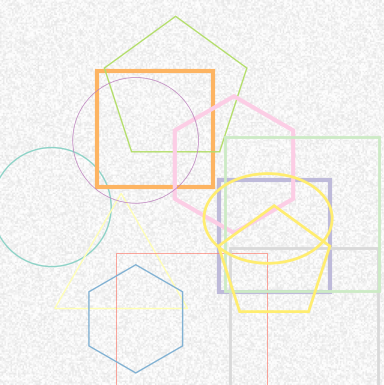[{"shape": "circle", "thickness": 1, "radius": 0.77, "center": [0.134, 0.462]}, {"shape": "triangle", "thickness": 1, "radius": 1.0, "center": [0.315, 0.298]}, {"shape": "square", "thickness": 3, "radius": 0.73, "center": [0.713, 0.386]}, {"shape": "square", "thickness": 0.5, "radius": 0.98, "center": [0.497, 0.146]}, {"shape": "hexagon", "thickness": 1, "radius": 0.7, "center": [0.353, 0.172]}, {"shape": "square", "thickness": 3, "radius": 0.75, "center": [0.402, 0.666]}, {"shape": "pentagon", "thickness": 1, "radius": 0.97, "center": [0.456, 0.763]}, {"shape": "hexagon", "thickness": 3, "radius": 0.89, "center": [0.608, 0.572]}, {"shape": "square", "thickness": 2, "radius": 0.96, "center": [0.79, 0.164]}, {"shape": "circle", "thickness": 0.5, "radius": 0.82, "center": [0.352, 0.635]}, {"shape": "square", "thickness": 2, "radius": 1.0, "center": [0.784, 0.444]}, {"shape": "oval", "thickness": 2, "radius": 0.83, "center": [0.696, 0.433]}, {"shape": "pentagon", "thickness": 2, "radius": 0.76, "center": [0.712, 0.314]}]